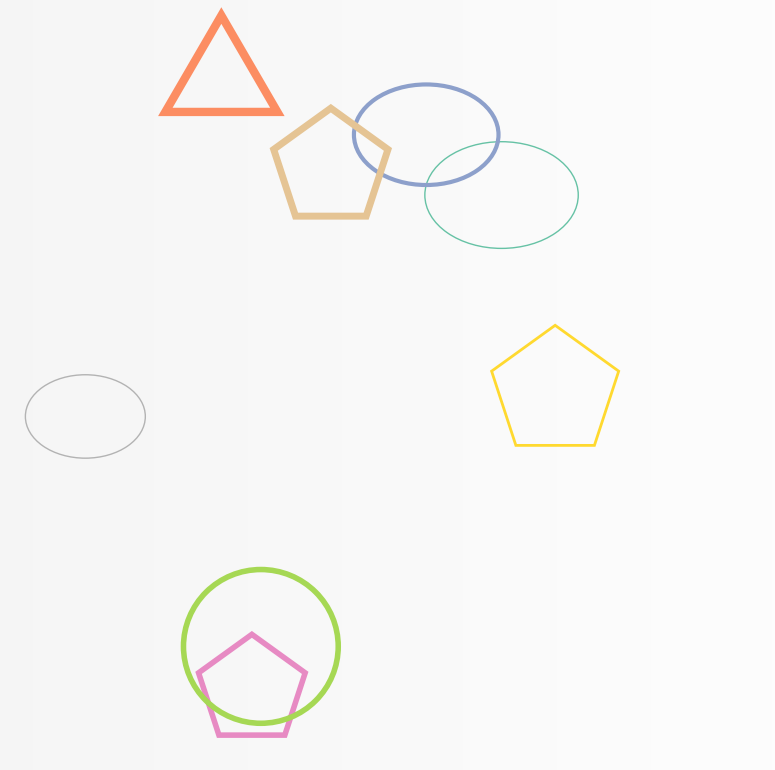[{"shape": "oval", "thickness": 0.5, "radius": 0.49, "center": [0.647, 0.747]}, {"shape": "triangle", "thickness": 3, "radius": 0.42, "center": [0.286, 0.896]}, {"shape": "oval", "thickness": 1.5, "radius": 0.47, "center": [0.55, 0.825]}, {"shape": "pentagon", "thickness": 2, "radius": 0.36, "center": [0.325, 0.104]}, {"shape": "circle", "thickness": 2, "radius": 0.5, "center": [0.337, 0.161]}, {"shape": "pentagon", "thickness": 1, "radius": 0.43, "center": [0.716, 0.491]}, {"shape": "pentagon", "thickness": 2.5, "radius": 0.39, "center": [0.427, 0.782]}, {"shape": "oval", "thickness": 0.5, "radius": 0.39, "center": [0.11, 0.459]}]